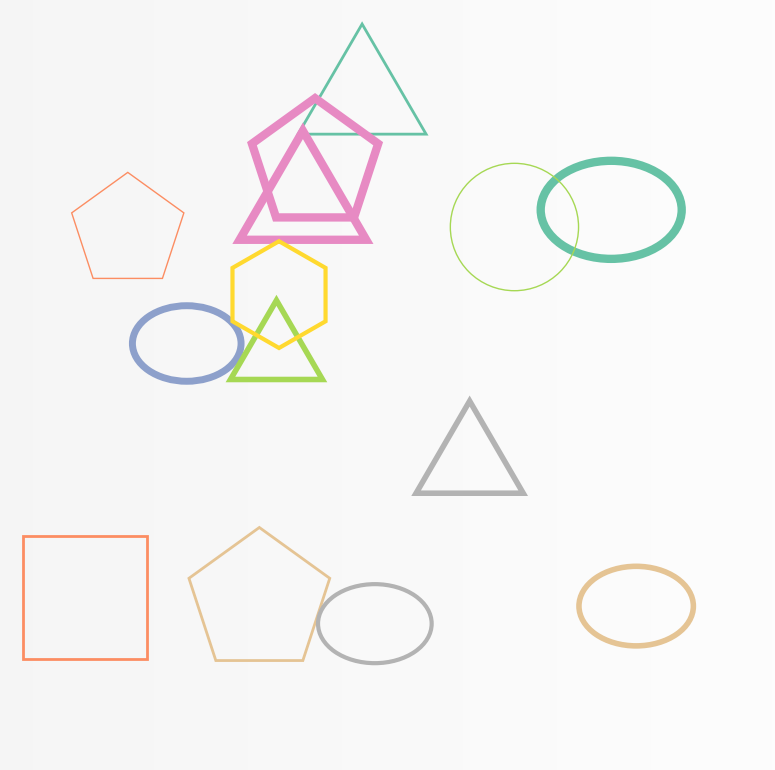[{"shape": "triangle", "thickness": 1, "radius": 0.48, "center": [0.467, 0.873]}, {"shape": "oval", "thickness": 3, "radius": 0.45, "center": [0.789, 0.727]}, {"shape": "square", "thickness": 1, "radius": 0.4, "center": [0.11, 0.224]}, {"shape": "pentagon", "thickness": 0.5, "radius": 0.38, "center": [0.165, 0.7]}, {"shape": "oval", "thickness": 2.5, "radius": 0.35, "center": [0.241, 0.554]}, {"shape": "pentagon", "thickness": 3, "radius": 0.43, "center": [0.407, 0.787]}, {"shape": "triangle", "thickness": 3, "radius": 0.47, "center": [0.391, 0.736]}, {"shape": "triangle", "thickness": 2, "radius": 0.34, "center": [0.357, 0.541]}, {"shape": "circle", "thickness": 0.5, "radius": 0.41, "center": [0.664, 0.705]}, {"shape": "hexagon", "thickness": 1.5, "radius": 0.35, "center": [0.36, 0.617]}, {"shape": "oval", "thickness": 2, "radius": 0.37, "center": [0.821, 0.213]}, {"shape": "pentagon", "thickness": 1, "radius": 0.48, "center": [0.335, 0.219]}, {"shape": "oval", "thickness": 1.5, "radius": 0.37, "center": [0.484, 0.19]}, {"shape": "triangle", "thickness": 2, "radius": 0.4, "center": [0.606, 0.399]}]